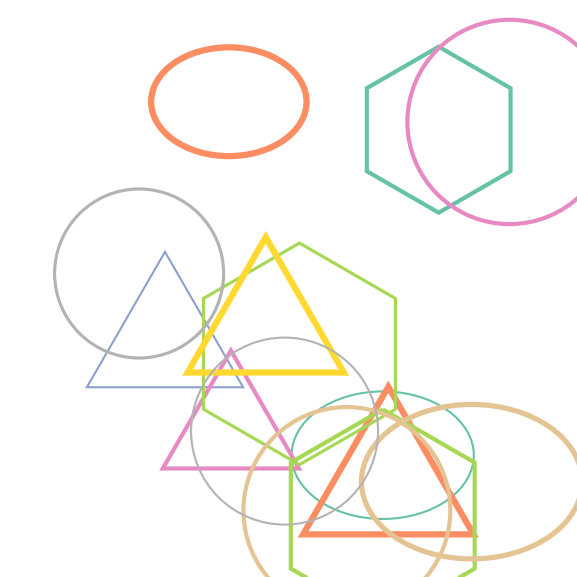[{"shape": "oval", "thickness": 1, "radius": 0.79, "center": [0.663, 0.211]}, {"shape": "hexagon", "thickness": 2, "radius": 0.72, "center": [0.76, 0.775]}, {"shape": "triangle", "thickness": 3, "radius": 0.85, "center": [0.672, 0.159]}, {"shape": "oval", "thickness": 3, "radius": 0.67, "center": [0.396, 0.823]}, {"shape": "triangle", "thickness": 1, "radius": 0.78, "center": [0.286, 0.407]}, {"shape": "triangle", "thickness": 2, "radius": 0.68, "center": [0.4, 0.256]}, {"shape": "circle", "thickness": 2, "radius": 0.88, "center": [0.882, 0.788]}, {"shape": "hexagon", "thickness": 2, "radius": 0.92, "center": [0.663, 0.106]}, {"shape": "hexagon", "thickness": 1.5, "radius": 0.96, "center": [0.519, 0.386]}, {"shape": "triangle", "thickness": 3, "radius": 0.78, "center": [0.46, 0.432]}, {"shape": "circle", "thickness": 2, "radius": 0.9, "center": [0.601, 0.115]}, {"shape": "oval", "thickness": 2.5, "radius": 0.96, "center": [0.817, 0.165]}, {"shape": "circle", "thickness": 1.5, "radius": 0.73, "center": [0.241, 0.526]}, {"shape": "circle", "thickness": 1, "radius": 0.81, "center": [0.493, 0.253]}]